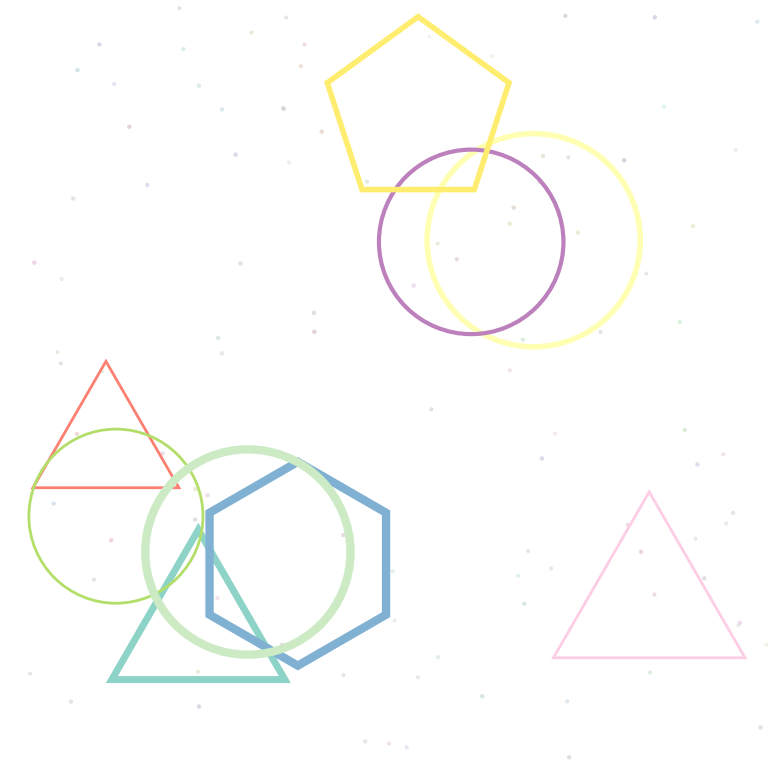[{"shape": "triangle", "thickness": 2.5, "radius": 0.65, "center": [0.258, 0.182]}, {"shape": "circle", "thickness": 2, "radius": 0.69, "center": [0.693, 0.688]}, {"shape": "triangle", "thickness": 1, "radius": 0.55, "center": [0.138, 0.421]}, {"shape": "hexagon", "thickness": 3, "radius": 0.66, "center": [0.387, 0.268]}, {"shape": "circle", "thickness": 1, "radius": 0.57, "center": [0.151, 0.33]}, {"shape": "triangle", "thickness": 1, "radius": 0.72, "center": [0.843, 0.218]}, {"shape": "circle", "thickness": 1.5, "radius": 0.6, "center": [0.612, 0.686]}, {"shape": "circle", "thickness": 3, "radius": 0.67, "center": [0.322, 0.283]}, {"shape": "pentagon", "thickness": 2, "radius": 0.62, "center": [0.543, 0.854]}]